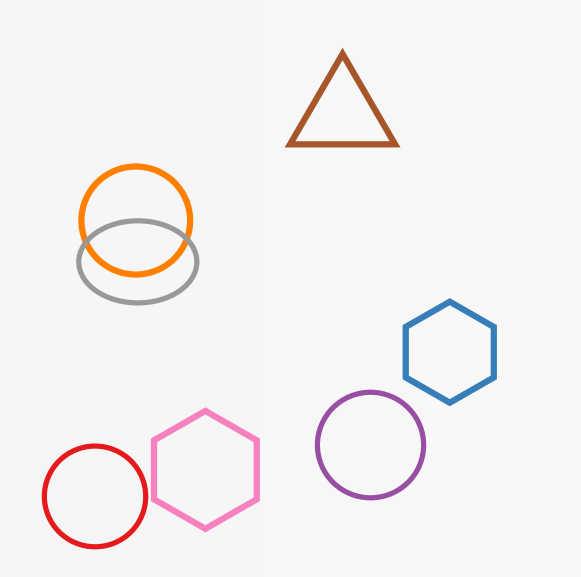[{"shape": "circle", "thickness": 2.5, "radius": 0.44, "center": [0.164, 0.14]}, {"shape": "hexagon", "thickness": 3, "radius": 0.44, "center": [0.774, 0.389]}, {"shape": "circle", "thickness": 2.5, "radius": 0.46, "center": [0.637, 0.229]}, {"shape": "circle", "thickness": 3, "radius": 0.47, "center": [0.234, 0.617]}, {"shape": "triangle", "thickness": 3, "radius": 0.52, "center": [0.589, 0.801]}, {"shape": "hexagon", "thickness": 3, "radius": 0.51, "center": [0.353, 0.186]}, {"shape": "oval", "thickness": 2.5, "radius": 0.51, "center": [0.237, 0.546]}]